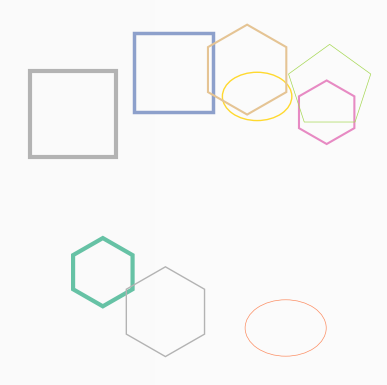[{"shape": "hexagon", "thickness": 3, "radius": 0.44, "center": [0.265, 0.293]}, {"shape": "oval", "thickness": 0.5, "radius": 0.52, "center": [0.737, 0.148]}, {"shape": "square", "thickness": 2.5, "radius": 0.51, "center": [0.448, 0.811]}, {"shape": "hexagon", "thickness": 1.5, "radius": 0.41, "center": [0.843, 0.708]}, {"shape": "pentagon", "thickness": 0.5, "radius": 0.56, "center": [0.851, 0.773]}, {"shape": "oval", "thickness": 1, "radius": 0.45, "center": [0.664, 0.75]}, {"shape": "hexagon", "thickness": 1.5, "radius": 0.58, "center": [0.638, 0.819]}, {"shape": "hexagon", "thickness": 1, "radius": 0.58, "center": [0.427, 0.19]}, {"shape": "square", "thickness": 3, "radius": 0.56, "center": [0.189, 0.704]}]